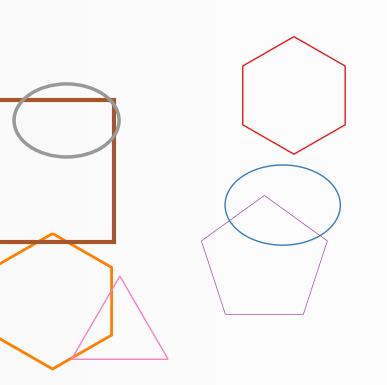[{"shape": "hexagon", "thickness": 1, "radius": 0.76, "center": [0.759, 0.752]}, {"shape": "oval", "thickness": 1, "radius": 0.74, "center": [0.73, 0.467]}, {"shape": "pentagon", "thickness": 0.5, "radius": 0.85, "center": [0.682, 0.321]}, {"shape": "hexagon", "thickness": 2, "radius": 0.88, "center": [0.136, 0.218]}, {"shape": "square", "thickness": 3, "radius": 0.92, "center": [0.11, 0.556]}, {"shape": "triangle", "thickness": 1, "radius": 0.72, "center": [0.309, 0.139]}, {"shape": "oval", "thickness": 2.5, "radius": 0.68, "center": [0.172, 0.687]}]